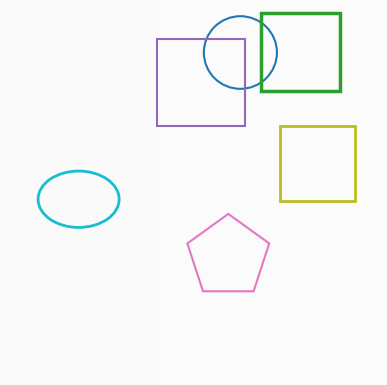[{"shape": "circle", "thickness": 1.5, "radius": 0.47, "center": [0.62, 0.864]}, {"shape": "square", "thickness": 2.5, "radius": 0.51, "center": [0.775, 0.864]}, {"shape": "square", "thickness": 1.5, "radius": 0.57, "center": [0.518, 0.785]}, {"shape": "pentagon", "thickness": 1.5, "radius": 0.56, "center": [0.589, 0.333]}, {"shape": "square", "thickness": 2, "radius": 0.49, "center": [0.82, 0.575]}, {"shape": "oval", "thickness": 2, "radius": 0.52, "center": [0.203, 0.482]}]